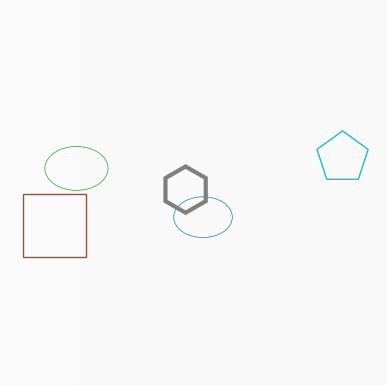[{"shape": "oval", "thickness": 0.5, "radius": 0.38, "center": [0.524, 0.436]}, {"shape": "oval", "thickness": 0.5, "radius": 0.41, "center": [0.197, 0.563]}, {"shape": "square", "thickness": 1, "radius": 0.4, "center": [0.14, 0.414]}, {"shape": "hexagon", "thickness": 3, "radius": 0.3, "center": [0.479, 0.508]}, {"shape": "pentagon", "thickness": 1, "radius": 0.35, "center": [0.884, 0.591]}]